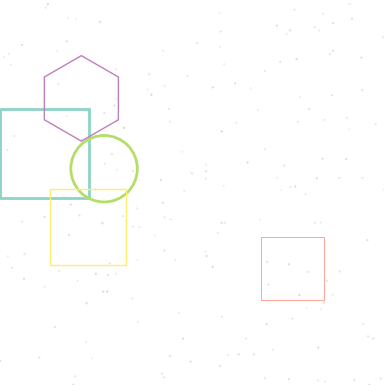[{"shape": "square", "thickness": 2, "radius": 0.58, "center": [0.115, 0.602]}, {"shape": "square", "thickness": 0.5, "radius": 0.41, "center": [0.76, 0.302]}, {"shape": "circle", "thickness": 2, "radius": 0.43, "center": [0.27, 0.562]}, {"shape": "hexagon", "thickness": 1, "radius": 0.56, "center": [0.211, 0.744]}, {"shape": "square", "thickness": 1, "radius": 0.49, "center": [0.23, 0.41]}]